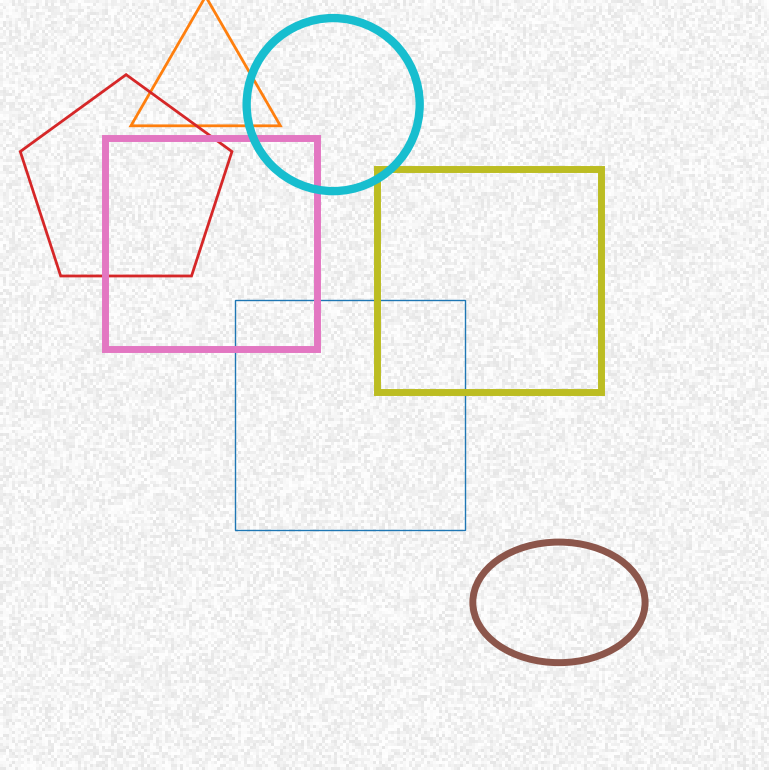[{"shape": "square", "thickness": 0.5, "radius": 0.75, "center": [0.454, 0.461]}, {"shape": "triangle", "thickness": 1, "radius": 0.56, "center": [0.267, 0.893]}, {"shape": "pentagon", "thickness": 1, "radius": 0.72, "center": [0.164, 0.759]}, {"shape": "oval", "thickness": 2.5, "radius": 0.56, "center": [0.726, 0.218]}, {"shape": "square", "thickness": 2.5, "radius": 0.69, "center": [0.274, 0.684]}, {"shape": "square", "thickness": 2.5, "radius": 0.73, "center": [0.635, 0.636]}, {"shape": "circle", "thickness": 3, "radius": 0.56, "center": [0.433, 0.864]}]